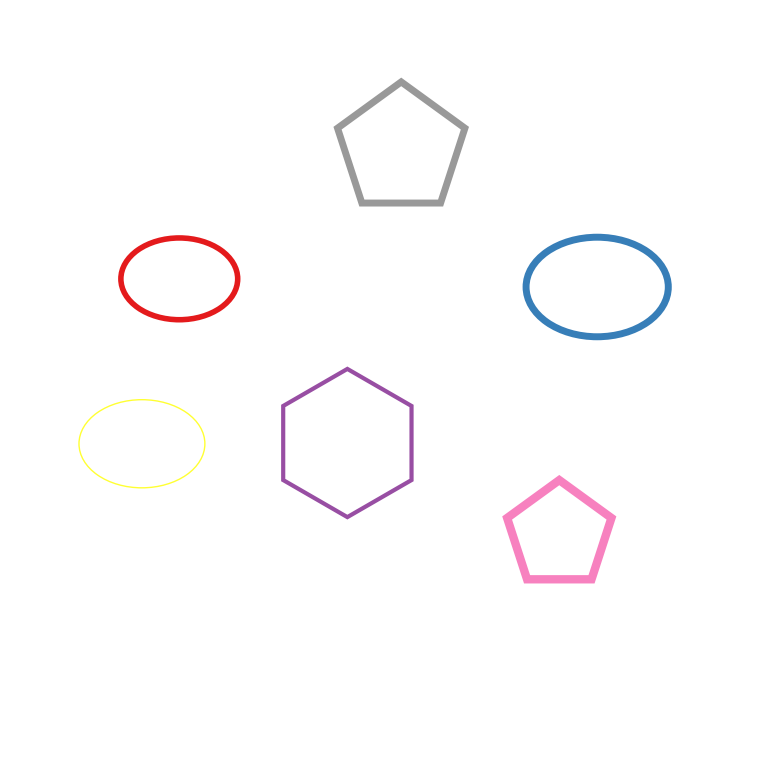[{"shape": "oval", "thickness": 2, "radius": 0.38, "center": [0.233, 0.638]}, {"shape": "oval", "thickness": 2.5, "radius": 0.46, "center": [0.776, 0.627]}, {"shape": "hexagon", "thickness": 1.5, "radius": 0.48, "center": [0.451, 0.425]}, {"shape": "oval", "thickness": 0.5, "radius": 0.41, "center": [0.184, 0.424]}, {"shape": "pentagon", "thickness": 3, "radius": 0.36, "center": [0.726, 0.305]}, {"shape": "pentagon", "thickness": 2.5, "radius": 0.43, "center": [0.521, 0.807]}]